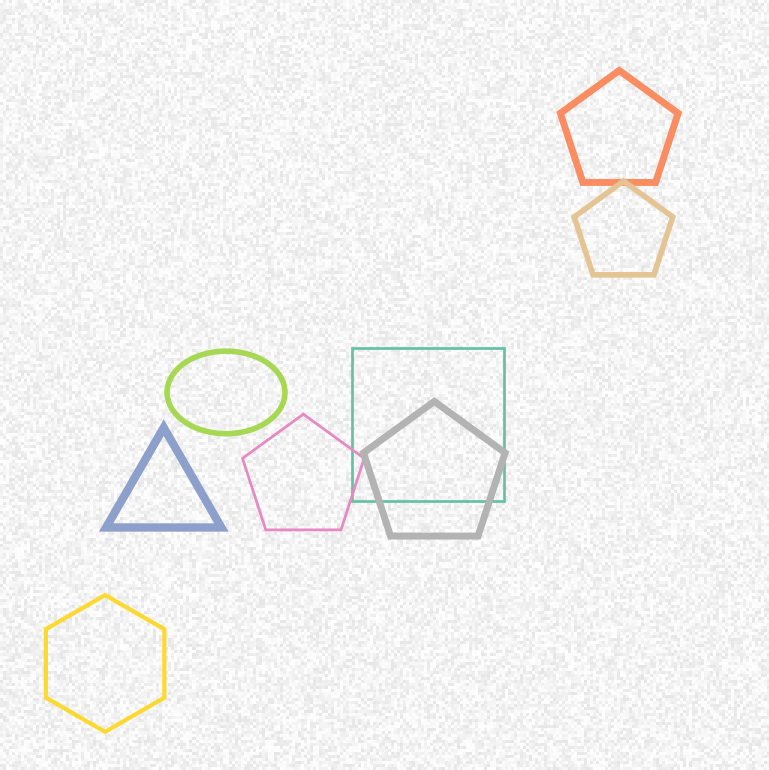[{"shape": "square", "thickness": 1, "radius": 0.49, "center": [0.556, 0.449]}, {"shape": "pentagon", "thickness": 2.5, "radius": 0.4, "center": [0.804, 0.828]}, {"shape": "triangle", "thickness": 3, "radius": 0.43, "center": [0.213, 0.358]}, {"shape": "pentagon", "thickness": 1, "radius": 0.42, "center": [0.394, 0.379]}, {"shape": "oval", "thickness": 2, "radius": 0.38, "center": [0.294, 0.49]}, {"shape": "hexagon", "thickness": 1.5, "radius": 0.44, "center": [0.137, 0.138]}, {"shape": "pentagon", "thickness": 2, "radius": 0.34, "center": [0.81, 0.698]}, {"shape": "pentagon", "thickness": 2.5, "radius": 0.48, "center": [0.564, 0.382]}]